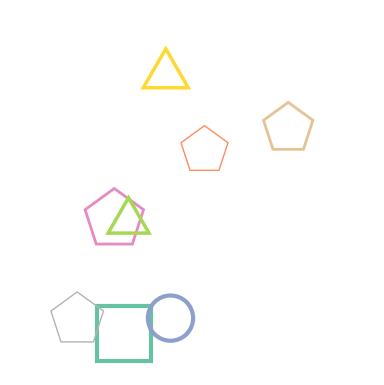[{"shape": "square", "thickness": 3, "radius": 0.35, "center": [0.322, 0.134]}, {"shape": "pentagon", "thickness": 1, "radius": 0.32, "center": [0.531, 0.609]}, {"shape": "circle", "thickness": 3, "radius": 0.29, "center": [0.443, 0.174]}, {"shape": "pentagon", "thickness": 2, "radius": 0.4, "center": [0.297, 0.431]}, {"shape": "triangle", "thickness": 2.5, "radius": 0.31, "center": [0.334, 0.425]}, {"shape": "triangle", "thickness": 2.5, "radius": 0.34, "center": [0.431, 0.806]}, {"shape": "pentagon", "thickness": 2, "radius": 0.34, "center": [0.749, 0.667]}, {"shape": "pentagon", "thickness": 1, "radius": 0.36, "center": [0.201, 0.17]}]